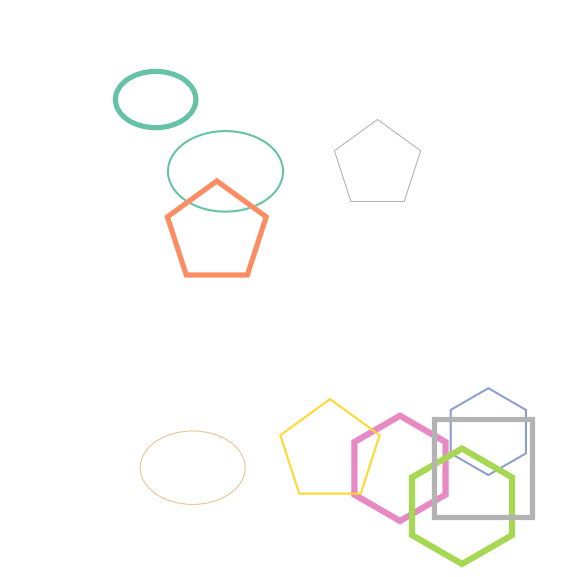[{"shape": "oval", "thickness": 1, "radius": 0.5, "center": [0.39, 0.702]}, {"shape": "oval", "thickness": 2.5, "radius": 0.35, "center": [0.27, 0.827]}, {"shape": "pentagon", "thickness": 2.5, "radius": 0.45, "center": [0.375, 0.596]}, {"shape": "hexagon", "thickness": 1, "radius": 0.38, "center": [0.846, 0.252]}, {"shape": "hexagon", "thickness": 3, "radius": 0.46, "center": [0.693, 0.188]}, {"shape": "hexagon", "thickness": 3, "radius": 0.5, "center": [0.8, 0.122]}, {"shape": "pentagon", "thickness": 1, "radius": 0.45, "center": [0.571, 0.218]}, {"shape": "oval", "thickness": 0.5, "radius": 0.45, "center": [0.334, 0.189]}, {"shape": "square", "thickness": 2.5, "radius": 0.42, "center": [0.837, 0.189]}, {"shape": "pentagon", "thickness": 0.5, "radius": 0.39, "center": [0.654, 0.714]}]